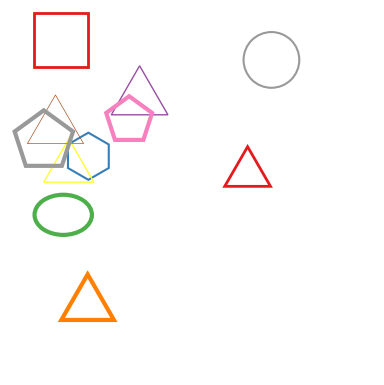[{"shape": "triangle", "thickness": 2, "radius": 0.34, "center": [0.643, 0.55]}, {"shape": "square", "thickness": 2, "radius": 0.35, "center": [0.159, 0.896]}, {"shape": "hexagon", "thickness": 1.5, "radius": 0.31, "center": [0.23, 0.594]}, {"shape": "oval", "thickness": 3, "radius": 0.37, "center": [0.164, 0.442]}, {"shape": "triangle", "thickness": 1, "radius": 0.42, "center": [0.363, 0.744]}, {"shape": "triangle", "thickness": 3, "radius": 0.39, "center": [0.228, 0.208]}, {"shape": "triangle", "thickness": 1, "radius": 0.38, "center": [0.179, 0.564]}, {"shape": "triangle", "thickness": 0.5, "radius": 0.42, "center": [0.144, 0.669]}, {"shape": "pentagon", "thickness": 3, "radius": 0.31, "center": [0.336, 0.687]}, {"shape": "circle", "thickness": 1.5, "radius": 0.36, "center": [0.705, 0.844]}, {"shape": "pentagon", "thickness": 3, "radius": 0.4, "center": [0.114, 0.634]}]